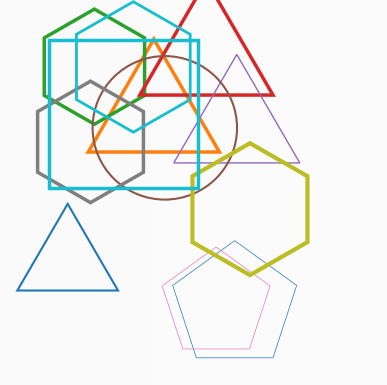[{"shape": "pentagon", "thickness": 0.5, "radius": 0.84, "center": [0.606, 0.207]}, {"shape": "triangle", "thickness": 1.5, "radius": 0.75, "center": [0.175, 0.32]}, {"shape": "triangle", "thickness": 2.5, "radius": 0.98, "center": [0.397, 0.703]}, {"shape": "hexagon", "thickness": 2.5, "radius": 0.75, "center": [0.244, 0.827]}, {"shape": "triangle", "thickness": 2.5, "radius": 0.99, "center": [0.533, 0.852]}, {"shape": "triangle", "thickness": 1, "radius": 0.94, "center": [0.611, 0.671]}, {"shape": "circle", "thickness": 1.5, "radius": 0.93, "center": [0.425, 0.668]}, {"shape": "pentagon", "thickness": 0.5, "radius": 0.73, "center": [0.558, 0.212]}, {"shape": "hexagon", "thickness": 2.5, "radius": 0.79, "center": [0.234, 0.631]}, {"shape": "hexagon", "thickness": 3, "radius": 0.86, "center": [0.645, 0.457]}, {"shape": "hexagon", "thickness": 2, "radius": 0.85, "center": [0.344, 0.826]}, {"shape": "square", "thickness": 2.5, "radius": 0.96, "center": [0.319, 0.704]}]